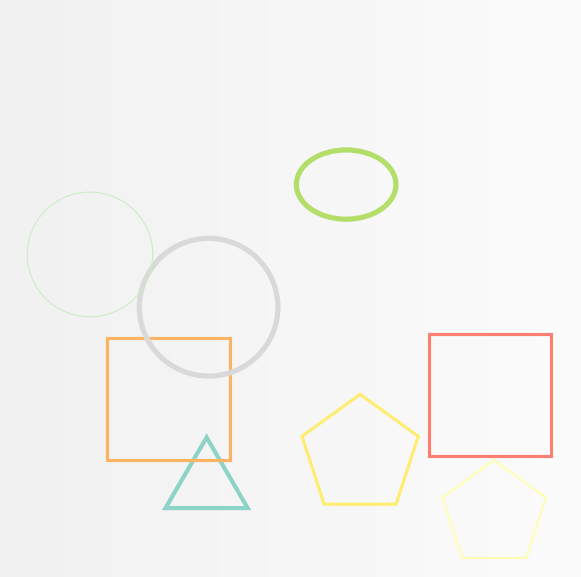[{"shape": "triangle", "thickness": 2, "radius": 0.41, "center": [0.355, 0.16]}, {"shape": "pentagon", "thickness": 1, "radius": 0.47, "center": [0.85, 0.109]}, {"shape": "square", "thickness": 1.5, "radius": 0.53, "center": [0.843, 0.315]}, {"shape": "square", "thickness": 1.5, "radius": 0.53, "center": [0.29, 0.308]}, {"shape": "oval", "thickness": 2.5, "radius": 0.43, "center": [0.596, 0.68]}, {"shape": "circle", "thickness": 2.5, "radius": 0.6, "center": [0.359, 0.467]}, {"shape": "circle", "thickness": 0.5, "radius": 0.54, "center": [0.155, 0.559]}, {"shape": "pentagon", "thickness": 1.5, "radius": 0.53, "center": [0.62, 0.211]}]